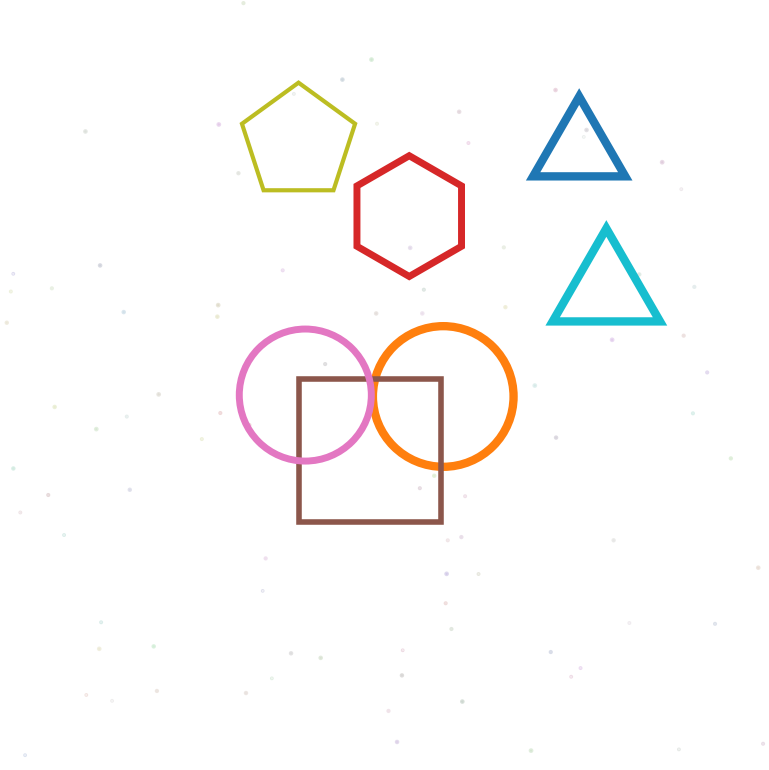[{"shape": "triangle", "thickness": 3, "radius": 0.35, "center": [0.752, 0.806]}, {"shape": "circle", "thickness": 3, "radius": 0.46, "center": [0.576, 0.485]}, {"shape": "hexagon", "thickness": 2.5, "radius": 0.39, "center": [0.531, 0.719]}, {"shape": "square", "thickness": 2, "radius": 0.46, "center": [0.48, 0.415]}, {"shape": "circle", "thickness": 2.5, "radius": 0.43, "center": [0.396, 0.487]}, {"shape": "pentagon", "thickness": 1.5, "radius": 0.39, "center": [0.388, 0.815]}, {"shape": "triangle", "thickness": 3, "radius": 0.4, "center": [0.787, 0.623]}]